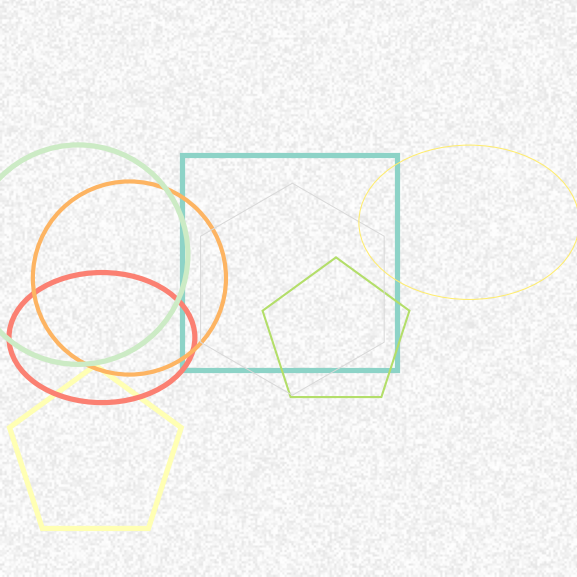[{"shape": "square", "thickness": 2.5, "radius": 0.93, "center": [0.501, 0.544]}, {"shape": "pentagon", "thickness": 2.5, "radius": 0.78, "center": [0.165, 0.21]}, {"shape": "oval", "thickness": 2.5, "radius": 0.8, "center": [0.177, 0.415]}, {"shape": "circle", "thickness": 2, "radius": 0.84, "center": [0.224, 0.518]}, {"shape": "pentagon", "thickness": 1, "radius": 0.67, "center": [0.582, 0.42]}, {"shape": "hexagon", "thickness": 0.5, "radius": 0.92, "center": [0.506, 0.498]}, {"shape": "circle", "thickness": 2.5, "radius": 0.95, "center": [0.135, 0.558]}, {"shape": "oval", "thickness": 0.5, "radius": 0.95, "center": [0.812, 0.614]}]